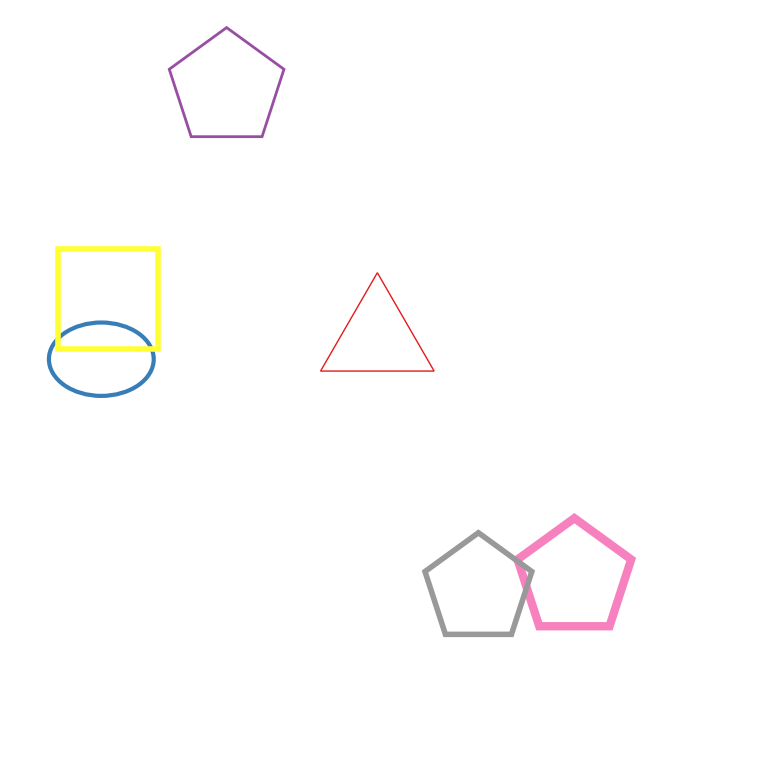[{"shape": "triangle", "thickness": 0.5, "radius": 0.43, "center": [0.49, 0.561]}, {"shape": "oval", "thickness": 1.5, "radius": 0.34, "center": [0.132, 0.533]}, {"shape": "pentagon", "thickness": 1, "radius": 0.39, "center": [0.294, 0.886]}, {"shape": "square", "thickness": 2, "radius": 0.33, "center": [0.141, 0.612]}, {"shape": "pentagon", "thickness": 3, "radius": 0.39, "center": [0.746, 0.249]}, {"shape": "pentagon", "thickness": 2, "radius": 0.36, "center": [0.621, 0.235]}]